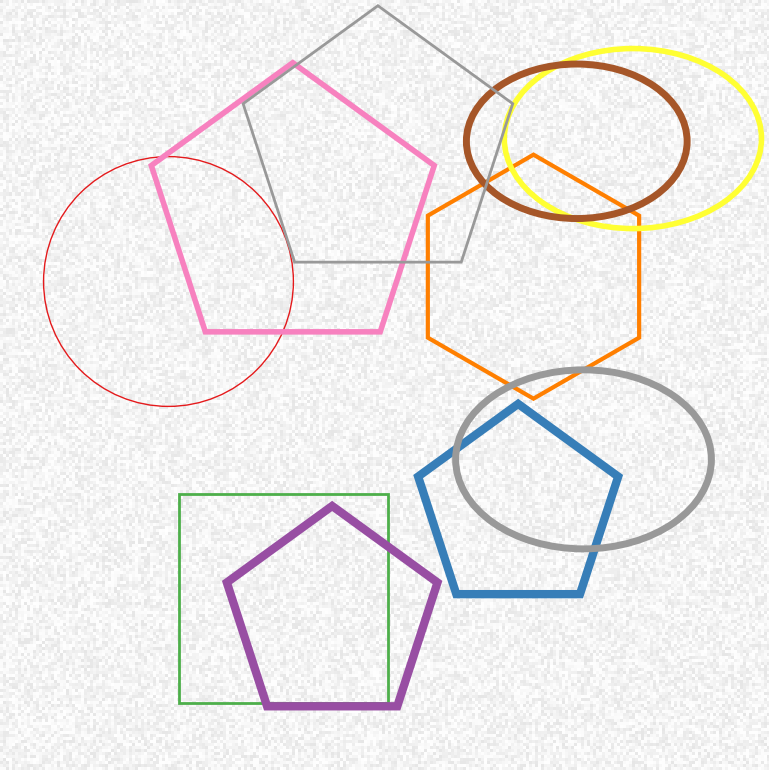[{"shape": "circle", "thickness": 0.5, "radius": 0.81, "center": [0.219, 0.634]}, {"shape": "pentagon", "thickness": 3, "radius": 0.68, "center": [0.673, 0.339]}, {"shape": "square", "thickness": 1, "radius": 0.68, "center": [0.368, 0.223]}, {"shape": "pentagon", "thickness": 3, "radius": 0.72, "center": [0.431, 0.199]}, {"shape": "hexagon", "thickness": 1.5, "radius": 0.79, "center": [0.693, 0.641]}, {"shape": "oval", "thickness": 2, "radius": 0.84, "center": [0.822, 0.82]}, {"shape": "oval", "thickness": 2.5, "radius": 0.72, "center": [0.749, 0.817]}, {"shape": "pentagon", "thickness": 2, "radius": 0.97, "center": [0.38, 0.725]}, {"shape": "pentagon", "thickness": 1, "radius": 0.92, "center": [0.491, 0.808]}, {"shape": "oval", "thickness": 2.5, "radius": 0.83, "center": [0.758, 0.403]}]